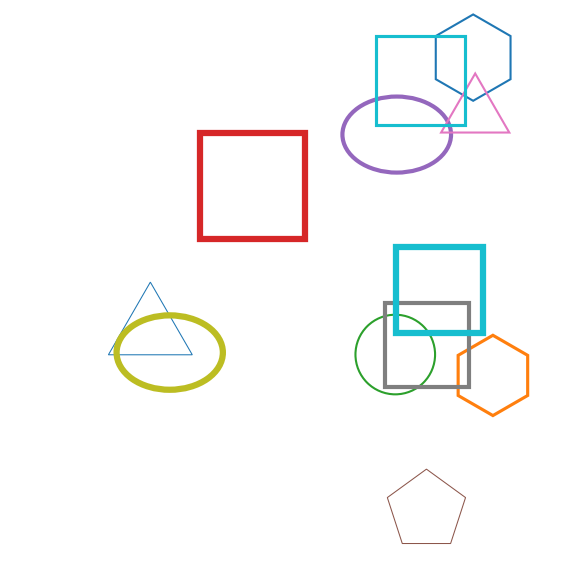[{"shape": "hexagon", "thickness": 1, "radius": 0.37, "center": [0.819, 0.899]}, {"shape": "triangle", "thickness": 0.5, "radius": 0.42, "center": [0.26, 0.427]}, {"shape": "hexagon", "thickness": 1.5, "radius": 0.35, "center": [0.854, 0.349]}, {"shape": "circle", "thickness": 1, "radius": 0.34, "center": [0.684, 0.385]}, {"shape": "square", "thickness": 3, "radius": 0.46, "center": [0.437, 0.677]}, {"shape": "oval", "thickness": 2, "radius": 0.47, "center": [0.687, 0.766]}, {"shape": "pentagon", "thickness": 0.5, "radius": 0.36, "center": [0.738, 0.116]}, {"shape": "triangle", "thickness": 1, "radius": 0.34, "center": [0.823, 0.804]}, {"shape": "square", "thickness": 2, "radius": 0.36, "center": [0.74, 0.402]}, {"shape": "oval", "thickness": 3, "radius": 0.46, "center": [0.294, 0.389]}, {"shape": "square", "thickness": 3, "radius": 0.37, "center": [0.761, 0.497]}, {"shape": "square", "thickness": 1.5, "radius": 0.39, "center": [0.729, 0.86]}]